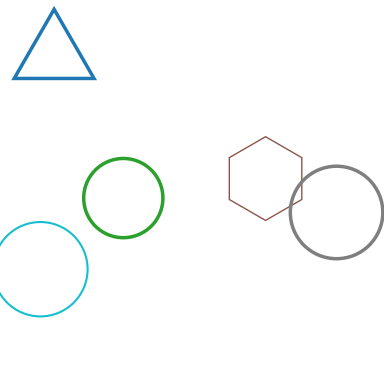[{"shape": "triangle", "thickness": 2.5, "radius": 0.6, "center": [0.141, 0.856]}, {"shape": "circle", "thickness": 2.5, "radius": 0.51, "center": [0.32, 0.485]}, {"shape": "hexagon", "thickness": 1, "radius": 0.54, "center": [0.69, 0.536]}, {"shape": "circle", "thickness": 2.5, "radius": 0.6, "center": [0.874, 0.448]}, {"shape": "circle", "thickness": 1.5, "radius": 0.61, "center": [0.105, 0.301]}]